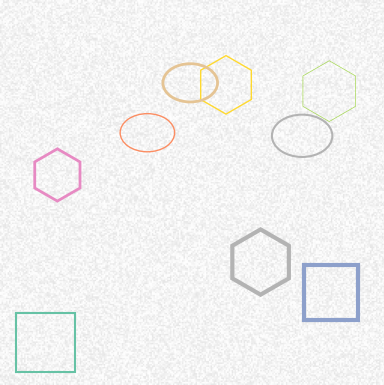[{"shape": "square", "thickness": 1.5, "radius": 0.38, "center": [0.118, 0.111]}, {"shape": "oval", "thickness": 1, "radius": 0.35, "center": [0.383, 0.655]}, {"shape": "square", "thickness": 3, "radius": 0.36, "center": [0.86, 0.241]}, {"shape": "hexagon", "thickness": 2, "radius": 0.34, "center": [0.149, 0.546]}, {"shape": "hexagon", "thickness": 0.5, "radius": 0.39, "center": [0.855, 0.763]}, {"shape": "hexagon", "thickness": 1, "radius": 0.38, "center": [0.587, 0.78]}, {"shape": "oval", "thickness": 2, "radius": 0.35, "center": [0.494, 0.785]}, {"shape": "oval", "thickness": 1.5, "radius": 0.39, "center": [0.785, 0.647]}, {"shape": "hexagon", "thickness": 3, "radius": 0.42, "center": [0.677, 0.319]}]